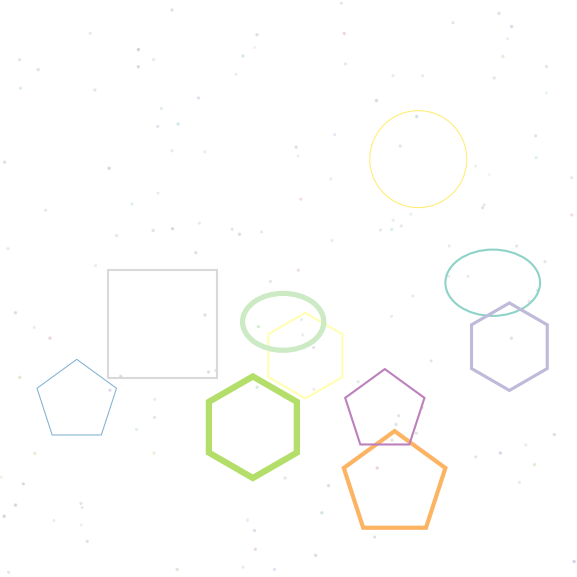[{"shape": "oval", "thickness": 1, "radius": 0.41, "center": [0.853, 0.51]}, {"shape": "hexagon", "thickness": 1, "radius": 0.37, "center": [0.529, 0.383]}, {"shape": "hexagon", "thickness": 1.5, "radius": 0.38, "center": [0.882, 0.399]}, {"shape": "pentagon", "thickness": 0.5, "radius": 0.36, "center": [0.133, 0.304]}, {"shape": "pentagon", "thickness": 2, "radius": 0.46, "center": [0.683, 0.16]}, {"shape": "hexagon", "thickness": 3, "radius": 0.44, "center": [0.438, 0.259]}, {"shape": "square", "thickness": 1, "radius": 0.47, "center": [0.282, 0.438]}, {"shape": "pentagon", "thickness": 1, "radius": 0.36, "center": [0.666, 0.288]}, {"shape": "oval", "thickness": 2.5, "radius": 0.35, "center": [0.49, 0.442]}, {"shape": "circle", "thickness": 0.5, "radius": 0.42, "center": [0.724, 0.724]}]